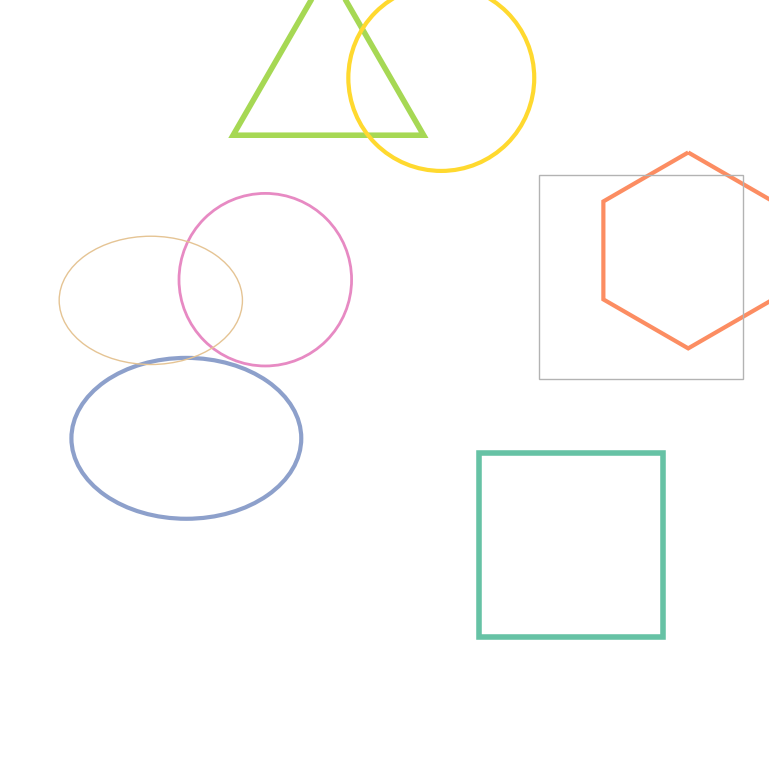[{"shape": "square", "thickness": 2, "radius": 0.6, "center": [0.741, 0.292]}, {"shape": "hexagon", "thickness": 1.5, "radius": 0.64, "center": [0.894, 0.675]}, {"shape": "oval", "thickness": 1.5, "radius": 0.75, "center": [0.242, 0.431]}, {"shape": "circle", "thickness": 1, "radius": 0.56, "center": [0.345, 0.637]}, {"shape": "triangle", "thickness": 2, "radius": 0.71, "center": [0.426, 0.896]}, {"shape": "circle", "thickness": 1.5, "radius": 0.6, "center": [0.573, 0.899]}, {"shape": "oval", "thickness": 0.5, "radius": 0.6, "center": [0.196, 0.61]}, {"shape": "square", "thickness": 0.5, "radius": 0.66, "center": [0.833, 0.64]}]